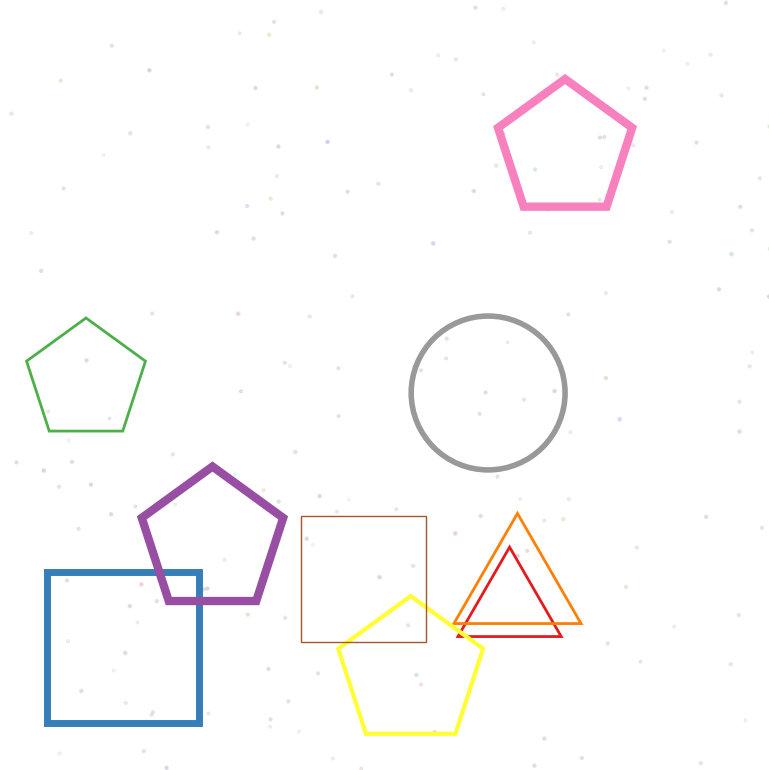[{"shape": "triangle", "thickness": 1, "radius": 0.39, "center": [0.662, 0.212]}, {"shape": "square", "thickness": 2.5, "radius": 0.49, "center": [0.16, 0.159]}, {"shape": "pentagon", "thickness": 1, "radius": 0.41, "center": [0.112, 0.506]}, {"shape": "pentagon", "thickness": 3, "radius": 0.48, "center": [0.276, 0.298]}, {"shape": "triangle", "thickness": 1, "radius": 0.48, "center": [0.672, 0.238]}, {"shape": "pentagon", "thickness": 1.5, "radius": 0.49, "center": [0.533, 0.127]}, {"shape": "square", "thickness": 0.5, "radius": 0.41, "center": [0.472, 0.248]}, {"shape": "pentagon", "thickness": 3, "radius": 0.46, "center": [0.734, 0.806]}, {"shape": "circle", "thickness": 2, "radius": 0.5, "center": [0.634, 0.49]}]